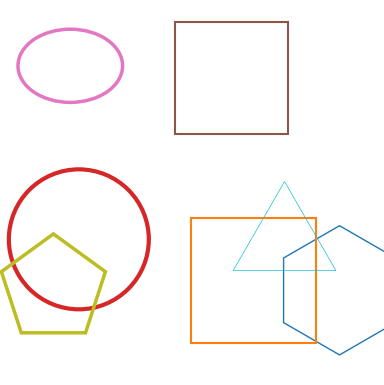[{"shape": "hexagon", "thickness": 1, "radius": 0.84, "center": [0.882, 0.246]}, {"shape": "square", "thickness": 1.5, "radius": 0.81, "center": [0.659, 0.271]}, {"shape": "circle", "thickness": 3, "radius": 0.91, "center": [0.205, 0.378]}, {"shape": "square", "thickness": 1.5, "radius": 0.73, "center": [0.602, 0.797]}, {"shape": "oval", "thickness": 2.5, "radius": 0.68, "center": [0.183, 0.829]}, {"shape": "pentagon", "thickness": 2.5, "radius": 0.71, "center": [0.139, 0.25]}, {"shape": "triangle", "thickness": 0.5, "radius": 0.77, "center": [0.739, 0.374]}]